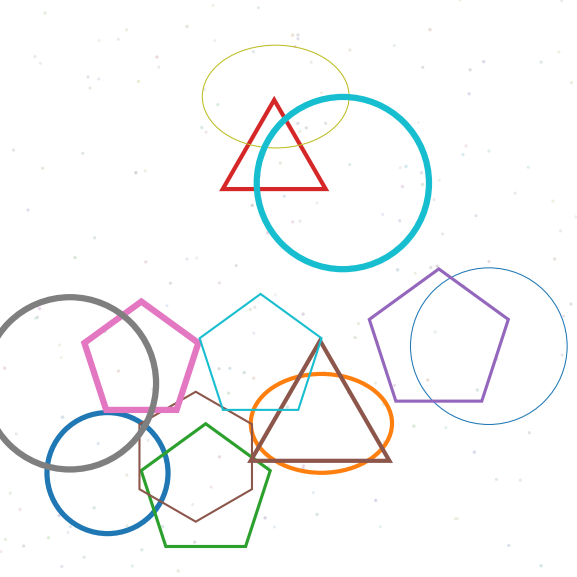[{"shape": "circle", "thickness": 0.5, "radius": 0.68, "center": [0.846, 0.4]}, {"shape": "circle", "thickness": 2.5, "radius": 0.52, "center": [0.186, 0.18]}, {"shape": "oval", "thickness": 2, "radius": 0.61, "center": [0.557, 0.266]}, {"shape": "pentagon", "thickness": 1.5, "radius": 0.59, "center": [0.356, 0.148]}, {"shape": "triangle", "thickness": 2, "radius": 0.51, "center": [0.475, 0.723]}, {"shape": "pentagon", "thickness": 1.5, "radius": 0.63, "center": [0.76, 0.407]}, {"shape": "triangle", "thickness": 2, "radius": 0.69, "center": [0.554, 0.271]}, {"shape": "hexagon", "thickness": 1, "radius": 0.56, "center": [0.339, 0.208]}, {"shape": "pentagon", "thickness": 3, "radius": 0.52, "center": [0.245, 0.373]}, {"shape": "circle", "thickness": 3, "radius": 0.75, "center": [0.121, 0.335]}, {"shape": "oval", "thickness": 0.5, "radius": 0.64, "center": [0.477, 0.832]}, {"shape": "pentagon", "thickness": 1, "radius": 0.55, "center": [0.451, 0.379]}, {"shape": "circle", "thickness": 3, "radius": 0.75, "center": [0.594, 0.682]}]